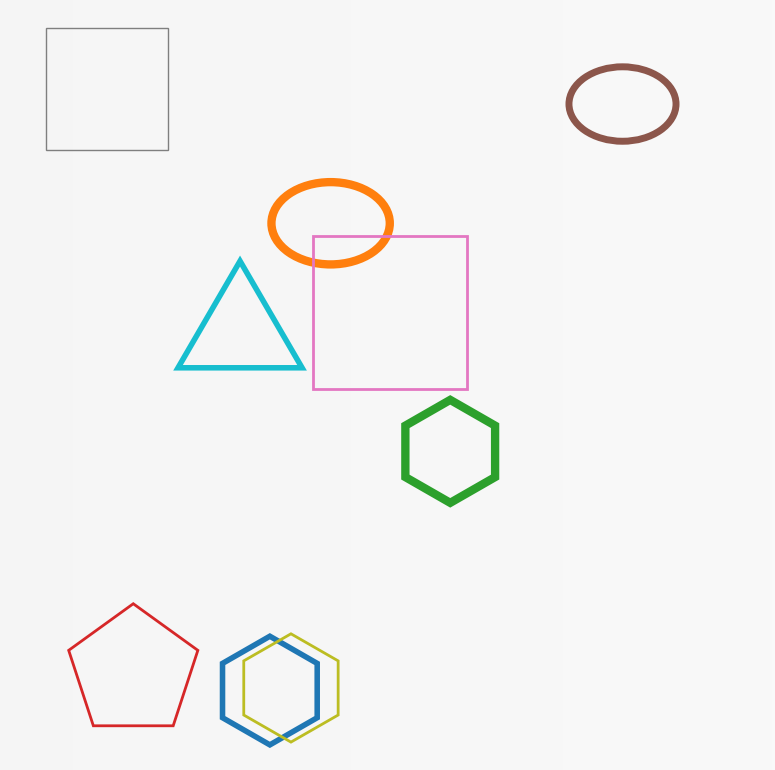[{"shape": "hexagon", "thickness": 2, "radius": 0.35, "center": [0.348, 0.103]}, {"shape": "oval", "thickness": 3, "radius": 0.38, "center": [0.427, 0.71]}, {"shape": "hexagon", "thickness": 3, "radius": 0.33, "center": [0.581, 0.414]}, {"shape": "pentagon", "thickness": 1, "radius": 0.44, "center": [0.172, 0.128]}, {"shape": "oval", "thickness": 2.5, "radius": 0.35, "center": [0.803, 0.865]}, {"shape": "square", "thickness": 1, "radius": 0.5, "center": [0.503, 0.594]}, {"shape": "square", "thickness": 0.5, "radius": 0.4, "center": [0.138, 0.885]}, {"shape": "hexagon", "thickness": 1, "radius": 0.35, "center": [0.375, 0.107]}, {"shape": "triangle", "thickness": 2, "radius": 0.46, "center": [0.31, 0.569]}]